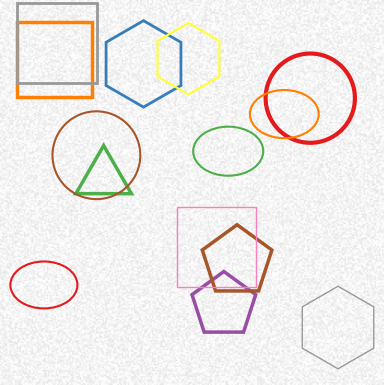[{"shape": "oval", "thickness": 1.5, "radius": 0.44, "center": [0.114, 0.26]}, {"shape": "circle", "thickness": 3, "radius": 0.58, "center": [0.806, 0.745]}, {"shape": "hexagon", "thickness": 2, "radius": 0.56, "center": [0.373, 0.834]}, {"shape": "triangle", "thickness": 2.5, "radius": 0.42, "center": [0.269, 0.539]}, {"shape": "oval", "thickness": 1.5, "radius": 0.46, "center": [0.593, 0.607]}, {"shape": "pentagon", "thickness": 2.5, "radius": 0.44, "center": [0.581, 0.208]}, {"shape": "square", "thickness": 2.5, "radius": 0.49, "center": [0.141, 0.845]}, {"shape": "oval", "thickness": 1.5, "radius": 0.45, "center": [0.738, 0.704]}, {"shape": "hexagon", "thickness": 1.5, "radius": 0.46, "center": [0.49, 0.848]}, {"shape": "circle", "thickness": 1.5, "radius": 0.57, "center": [0.25, 0.597]}, {"shape": "pentagon", "thickness": 2.5, "radius": 0.48, "center": [0.616, 0.321]}, {"shape": "square", "thickness": 1, "radius": 0.51, "center": [0.563, 0.358]}, {"shape": "square", "thickness": 2, "radius": 0.52, "center": [0.148, 0.888]}, {"shape": "hexagon", "thickness": 1, "radius": 0.54, "center": [0.878, 0.149]}]